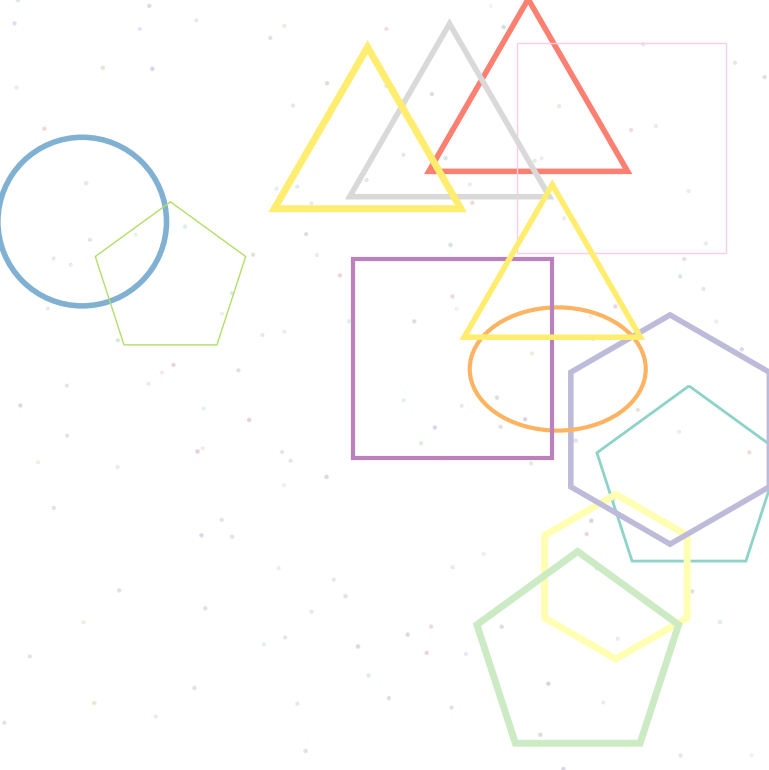[{"shape": "pentagon", "thickness": 1, "radius": 0.63, "center": [0.895, 0.373]}, {"shape": "hexagon", "thickness": 2.5, "radius": 0.53, "center": [0.8, 0.251]}, {"shape": "hexagon", "thickness": 2, "radius": 0.74, "center": [0.87, 0.442]}, {"shape": "triangle", "thickness": 2, "radius": 0.75, "center": [0.686, 0.852]}, {"shape": "circle", "thickness": 2, "radius": 0.55, "center": [0.107, 0.712]}, {"shape": "oval", "thickness": 1.5, "radius": 0.57, "center": [0.724, 0.521]}, {"shape": "pentagon", "thickness": 0.5, "radius": 0.51, "center": [0.221, 0.635]}, {"shape": "square", "thickness": 0.5, "radius": 0.68, "center": [0.807, 0.808]}, {"shape": "triangle", "thickness": 2, "radius": 0.75, "center": [0.584, 0.819]}, {"shape": "square", "thickness": 1.5, "radius": 0.65, "center": [0.588, 0.535]}, {"shape": "pentagon", "thickness": 2.5, "radius": 0.69, "center": [0.75, 0.146]}, {"shape": "triangle", "thickness": 2.5, "radius": 0.7, "center": [0.477, 0.799]}, {"shape": "triangle", "thickness": 2, "radius": 0.66, "center": [0.717, 0.628]}]